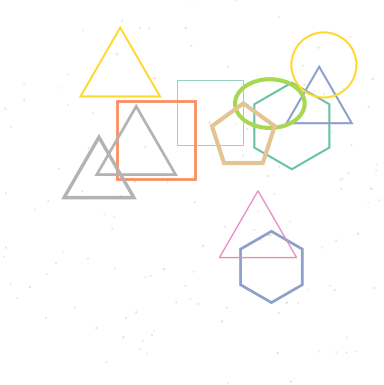[{"shape": "square", "thickness": 0.5, "radius": 0.42, "center": [0.545, 0.708]}, {"shape": "hexagon", "thickness": 1.5, "radius": 0.56, "center": [0.758, 0.673]}, {"shape": "square", "thickness": 2, "radius": 0.51, "center": [0.406, 0.636]}, {"shape": "triangle", "thickness": 1.5, "radius": 0.49, "center": [0.829, 0.729]}, {"shape": "hexagon", "thickness": 2, "radius": 0.46, "center": [0.705, 0.307]}, {"shape": "triangle", "thickness": 1, "radius": 0.58, "center": [0.67, 0.389]}, {"shape": "oval", "thickness": 3, "radius": 0.45, "center": [0.701, 0.731]}, {"shape": "circle", "thickness": 1.5, "radius": 0.42, "center": [0.841, 0.831]}, {"shape": "triangle", "thickness": 1.5, "radius": 0.6, "center": [0.312, 0.809]}, {"shape": "pentagon", "thickness": 3, "radius": 0.43, "center": [0.632, 0.646]}, {"shape": "triangle", "thickness": 2.5, "radius": 0.52, "center": [0.257, 0.539]}, {"shape": "triangle", "thickness": 2, "radius": 0.59, "center": [0.354, 0.606]}]